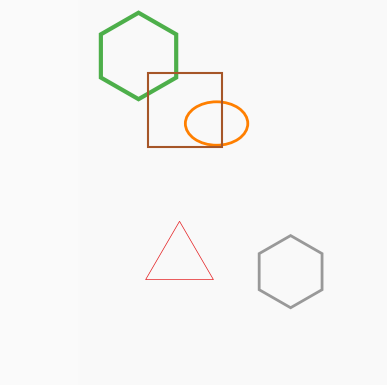[{"shape": "triangle", "thickness": 0.5, "radius": 0.51, "center": [0.463, 0.324]}, {"shape": "hexagon", "thickness": 3, "radius": 0.56, "center": [0.358, 0.855]}, {"shape": "oval", "thickness": 2, "radius": 0.4, "center": [0.559, 0.679]}, {"shape": "square", "thickness": 1.5, "radius": 0.48, "center": [0.478, 0.713]}, {"shape": "hexagon", "thickness": 2, "radius": 0.47, "center": [0.75, 0.294]}]